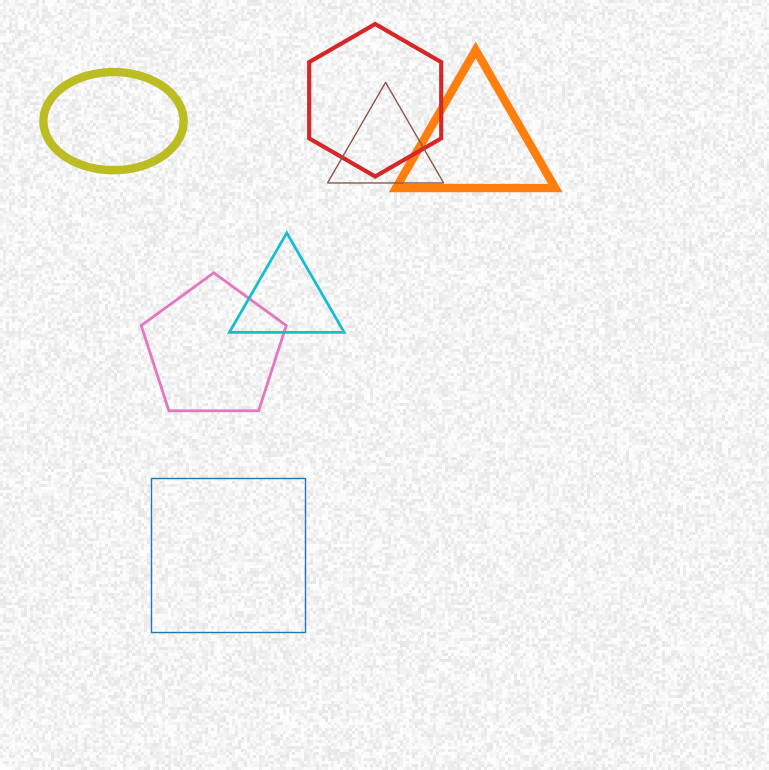[{"shape": "square", "thickness": 0.5, "radius": 0.5, "center": [0.296, 0.279]}, {"shape": "triangle", "thickness": 3, "radius": 0.6, "center": [0.618, 0.816]}, {"shape": "hexagon", "thickness": 1.5, "radius": 0.5, "center": [0.487, 0.87]}, {"shape": "triangle", "thickness": 0.5, "radius": 0.44, "center": [0.501, 0.806]}, {"shape": "pentagon", "thickness": 1, "radius": 0.5, "center": [0.278, 0.547]}, {"shape": "oval", "thickness": 3, "radius": 0.46, "center": [0.147, 0.843]}, {"shape": "triangle", "thickness": 1, "radius": 0.43, "center": [0.372, 0.611]}]